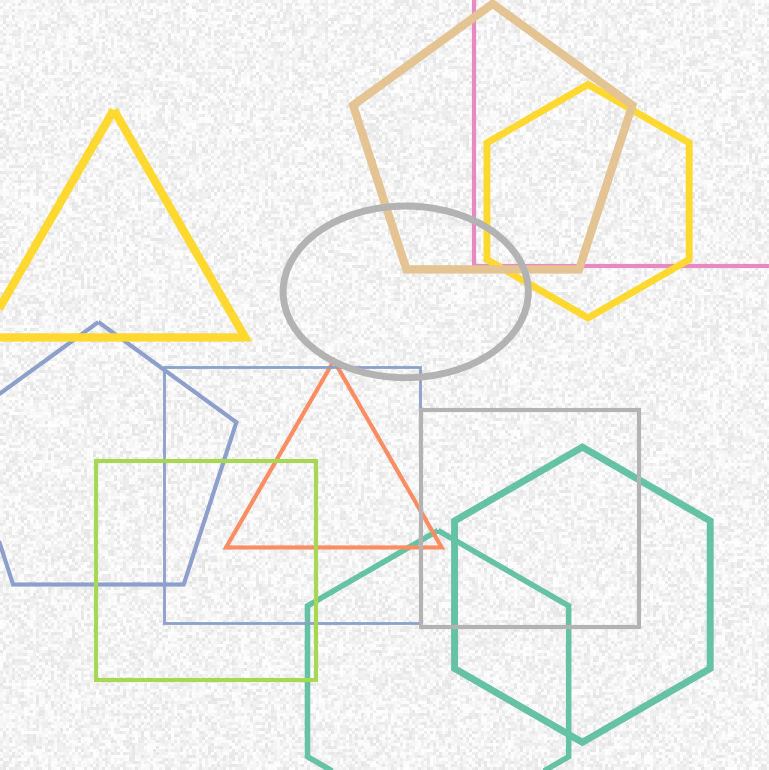[{"shape": "hexagon", "thickness": 2, "radius": 0.98, "center": [0.569, 0.115]}, {"shape": "hexagon", "thickness": 2.5, "radius": 0.96, "center": [0.756, 0.228]}, {"shape": "triangle", "thickness": 1.5, "radius": 0.81, "center": [0.434, 0.37]}, {"shape": "pentagon", "thickness": 1.5, "radius": 0.94, "center": [0.128, 0.393]}, {"shape": "square", "thickness": 1, "radius": 0.83, "center": [0.379, 0.357]}, {"shape": "square", "thickness": 1.5, "radius": 0.99, "center": [0.814, 0.854]}, {"shape": "square", "thickness": 1.5, "radius": 0.71, "center": [0.268, 0.259]}, {"shape": "triangle", "thickness": 3, "radius": 0.98, "center": [0.148, 0.66]}, {"shape": "hexagon", "thickness": 2.5, "radius": 0.76, "center": [0.764, 0.739]}, {"shape": "pentagon", "thickness": 3, "radius": 0.95, "center": [0.64, 0.804]}, {"shape": "square", "thickness": 1.5, "radius": 0.71, "center": [0.688, 0.327]}, {"shape": "oval", "thickness": 2.5, "radius": 0.8, "center": [0.527, 0.621]}]